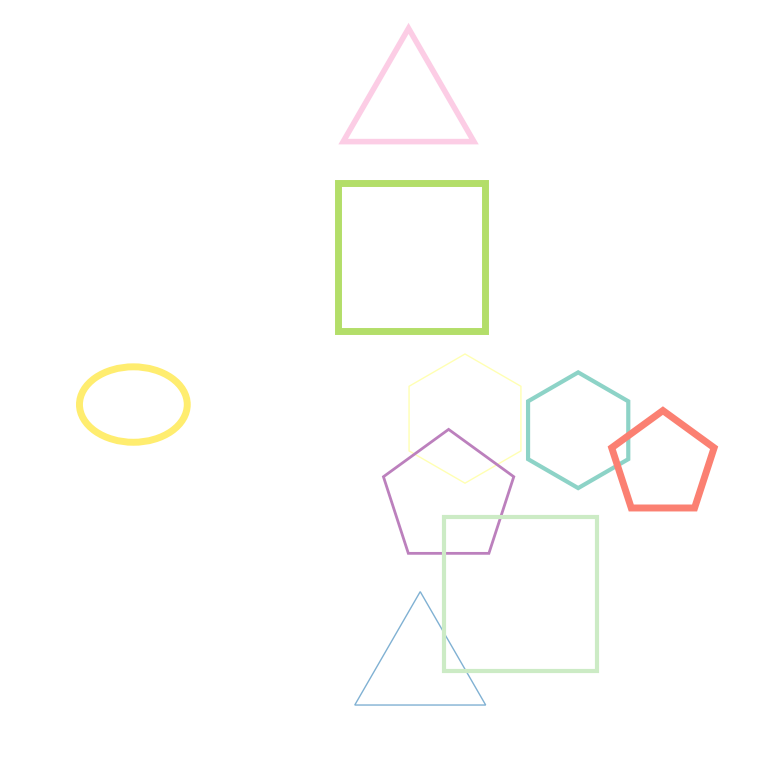[{"shape": "hexagon", "thickness": 1.5, "radius": 0.38, "center": [0.751, 0.441]}, {"shape": "hexagon", "thickness": 0.5, "radius": 0.42, "center": [0.604, 0.456]}, {"shape": "pentagon", "thickness": 2.5, "radius": 0.35, "center": [0.861, 0.397]}, {"shape": "triangle", "thickness": 0.5, "radius": 0.49, "center": [0.546, 0.133]}, {"shape": "square", "thickness": 2.5, "radius": 0.48, "center": [0.534, 0.666]}, {"shape": "triangle", "thickness": 2, "radius": 0.49, "center": [0.531, 0.865]}, {"shape": "pentagon", "thickness": 1, "radius": 0.44, "center": [0.583, 0.353]}, {"shape": "square", "thickness": 1.5, "radius": 0.5, "center": [0.676, 0.229]}, {"shape": "oval", "thickness": 2.5, "radius": 0.35, "center": [0.173, 0.475]}]